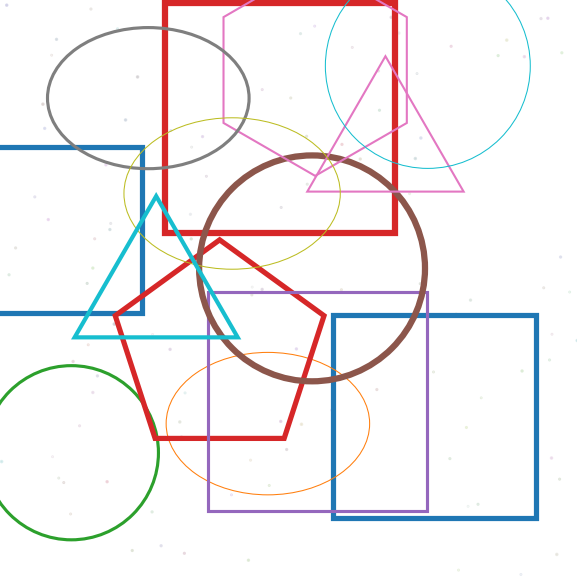[{"shape": "square", "thickness": 2.5, "radius": 0.72, "center": [0.103, 0.601]}, {"shape": "square", "thickness": 2.5, "radius": 0.88, "center": [0.752, 0.278]}, {"shape": "oval", "thickness": 0.5, "radius": 0.88, "center": [0.464, 0.266]}, {"shape": "circle", "thickness": 1.5, "radius": 0.75, "center": [0.124, 0.215]}, {"shape": "square", "thickness": 3, "radius": 1.0, "center": [0.485, 0.794]}, {"shape": "pentagon", "thickness": 2.5, "radius": 0.95, "center": [0.38, 0.394]}, {"shape": "square", "thickness": 1.5, "radius": 0.95, "center": [0.55, 0.304]}, {"shape": "circle", "thickness": 3, "radius": 0.98, "center": [0.54, 0.534]}, {"shape": "hexagon", "thickness": 1, "radius": 0.92, "center": [0.546, 0.878]}, {"shape": "triangle", "thickness": 1, "radius": 0.78, "center": [0.667, 0.745]}, {"shape": "oval", "thickness": 1.5, "radius": 0.87, "center": [0.257, 0.829]}, {"shape": "oval", "thickness": 0.5, "radius": 0.94, "center": [0.402, 0.664]}, {"shape": "triangle", "thickness": 2, "radius": 0.82, "center": [0.27, 0.496]}, {"shape": "circle", "thickness": 0.5, "radius": 0.89, "center": [0.741, 0.885]}]